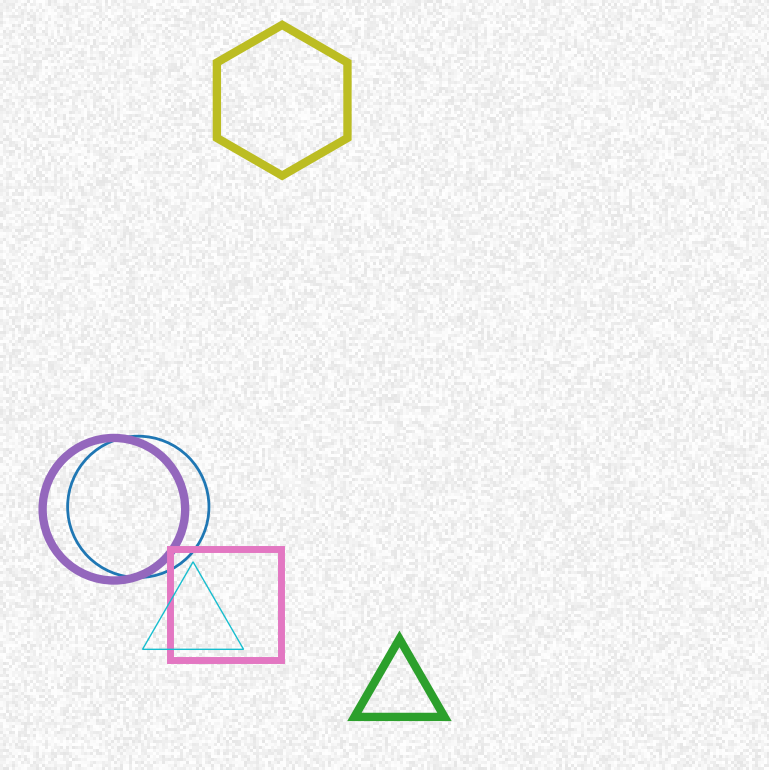[{"shape": "circle", "thickness": 1, "radius": 0.46, "center": [0.18, 0.342]}, {"shape": "triangle", "thickness": 3, "radius": 0.34, "center": [0.519, 0.103]}, {"shape": "circle", "thickness": 3, "radius": 0.46, "center": [0.148, 0.339]}, {"shape": "square", "thickness": 2.5, "radius": 0.36, "center": [0.293, 0.215]}, {"shape": "hexagon", "thickness": 3, "radius": 0.49, "center": [0.366, 0.87]}, {"shape": "triangle", "thickness": 0.5, "radius": 0.38, "center": [0.251, 0.195]}]